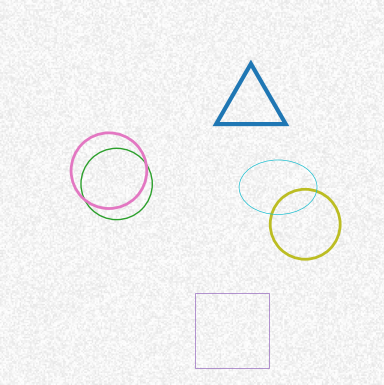[{"shape": "triangle", "thickness": 3, "radius": 0.52, "center": [0.652, 0.73]}, {"shape": "circle", "thickness": 1, "radius": 0.46, "center": [0.303, 0.522]}, {"shape": "square", "thickness": 0.5, "radius": 0.48, "center": [0.603, 0.141]}, {"shape": "circle", "thickness": 2, "radius": 0.49, "center": [0.283, 0.557]}, {"shape": "circle", "thickness": 2, "radius": 0.45, "center": [0.793, 0.417]}, {"shape": "oval", "thickness": 0.5, "radius": 0.51, "center": [0.722, 0.514]}]